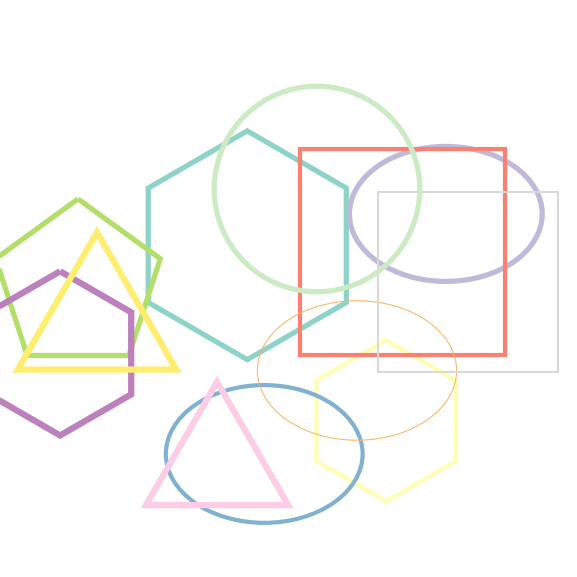[{"shape": "hexagon", "thickness": 2.5, "radius": 0.99, "center": [0.428, 0.574]}, {"shape": "hexagon", "thickness": 2, "radius": 0.7, "center": [0.669, 0.271]}, {"shape": "oval", "thickness": 2.5, "radius": 0.83, "center": [0.772, 0.629]}, {"shape": "square", "thickness": 2, "radius": 0.89, "center": [0.697, 0.563]}, {"shape": "oval", "thickness": 2, "radius": 0.85, "center": [0.458, 0.213]}, {"shape": "oval", "thickness": 0.5, "radius": 0.86, "center": [0.618, 0.358]}, {"shape": "pentagon", "thickness": 2.5, "radius": 0.75, "center": [0.135, 0.505]}, {"shape": "triangle", "thickness": 3, "radius": 0.71, "center": [0.376, 0.196]}, {"shape": "square", "thickness": 1, "radius": 0.78, "center": [0.81, 0.511]}, {"shape": "hexagon", "thickness": 3, "radius": 0.71, "center": [0.104, 0.387]}, {"shape": "circle", "thickness": 2.5, "radius": 0.89, "center": [0.549, 0.672]}, {"shape": "triangle", "thickness": 3, "radius": 0.79, "center": [0.168, 0.438]}]